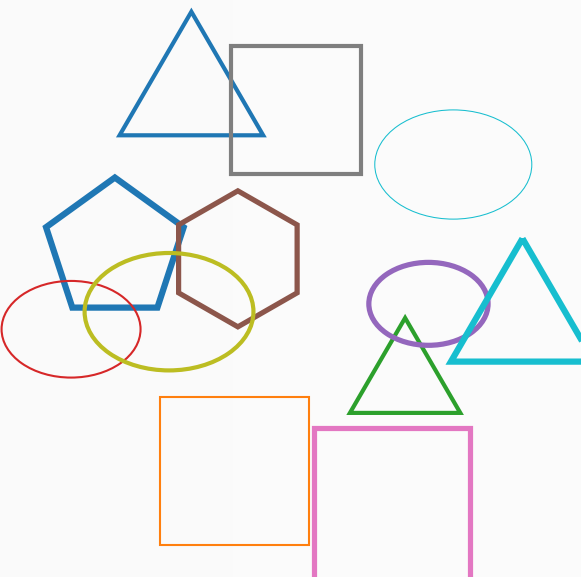[{"shape": "pentagon", "thickness": 3, "radius": 0.62, "center": [0.198, 0.567]}, {"shape": "triangle", "thickness": 2, "radius": 0.71, "center": [0.329, 0.836]}, {"shape": "square", "thickness": 1, "radius": 0.64, "center": [0.403, 0.184]}, {"shape": "triangle", "thickness": 2, "radius": 0.55, "center": [0.697, 0.339]}, {"shape": "oval", "thickness": 1, "radius": 0.6, "center": [0.122, 0.429]}, {"shape": "oval", "thickness": 2.5, "radius": 0.51, "center": [0.737, 0.473]}, {"shape": "hexagon", "thickness": 2.5, "radius": 0.59, "center": [0.409, 0.551]}, {"shape": "square", "thickness": 2.5, "radius": 0.67, "center": [0.674, 0.124]}, {"shape": "square", "thickness": 2, "radius": 0.56, "center": [0.509, 0.808]}, {"shape": "oval", "thickness": 2, "radius": 0.73, "center": [0.291, 0.459]}, {"shape": "oval", "thickness": 0.5, "radius": 0.68, "center": [0.78, 0.714]}, {"shape": "triangle", "thickness": 3, "radius": 0.71, "center": [0.899, 0.444]}]